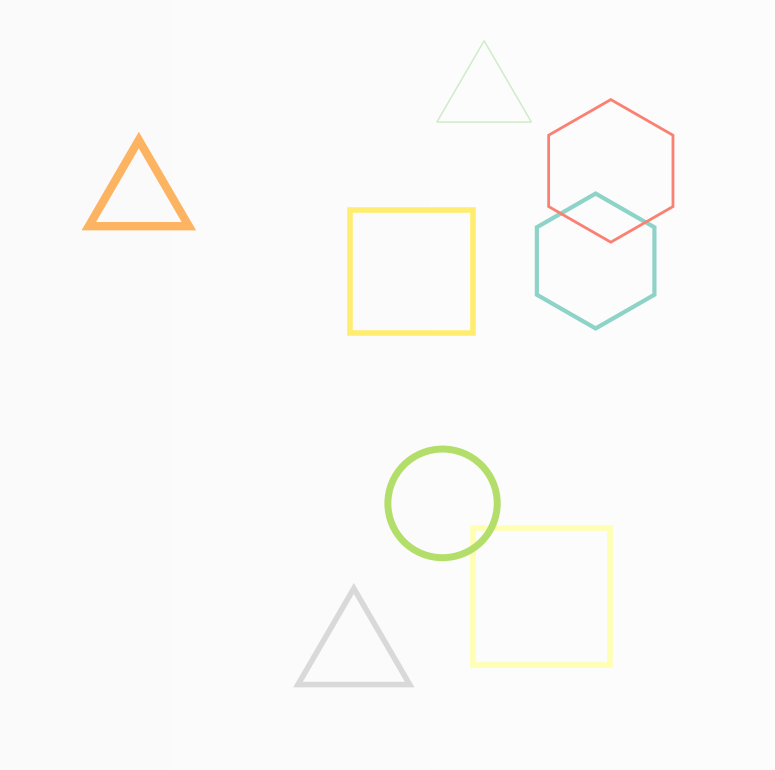[{"shape": "hexagon", "thickness": 1.5, "radius": 0.44, "center": [0.769, 0.661]}, {"shape": "square", "thickness": 2, "radius": 0.44, "center": [0.699, 0.225]}, {"shape": "hexagon", "thickness": 1, "radius": 0.46, "center": [0.788, 0.778]}, {"shape": "triangle", "thickness": 3, "radius": 0.37, "center": [0.179, 0.744]}, {"shape": "circle", "thickness": 2.5, "radius": 0.35, "center": [0.571, 0.346]}, {"shape": "triangle", "thickness": 2, "radius": 0.42, "center": [0.457, 0.153]}, {"shape": "triangle", "thickness": 0.5, "radius": 0.35, "center": [0.625, 0.877]}, {"shape": "square", "thickness": 2, "radius": 0.4, "center": [0.531, 0.647]}]